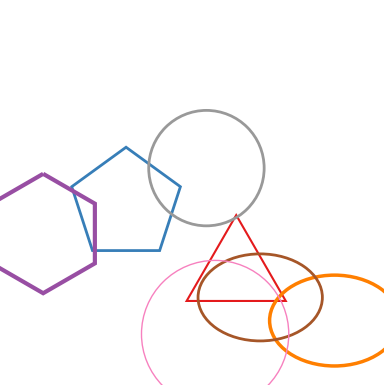[{"shape": "triangle", "thickness": 1.5, "radius": 0.74, "center": [0.614, 0.293]}, {"shape": "pentagon", "thickness": 2, "radius": 0.74, "center": [0.327, 0.469]}, {"shape": "hexagon", "thickness": 3, "radius": 0.78, "center": [0.112, 0.393]}, {"shape": "oval", "thickness": 2.5, "radius": 0.84, "center": [0.869, 0.167]}, {"shape": "oval", "thickness": 2, "radius": 0.81, "center": [0.676, 0.228]}, {"shape": "circle", "thickness": 1, "radius": 0.96, "center": [0.559, 0.132]}, {"shape": "circle", "thickness": 2, "radius": 0.75, "center": [0.536, 0.563]}]